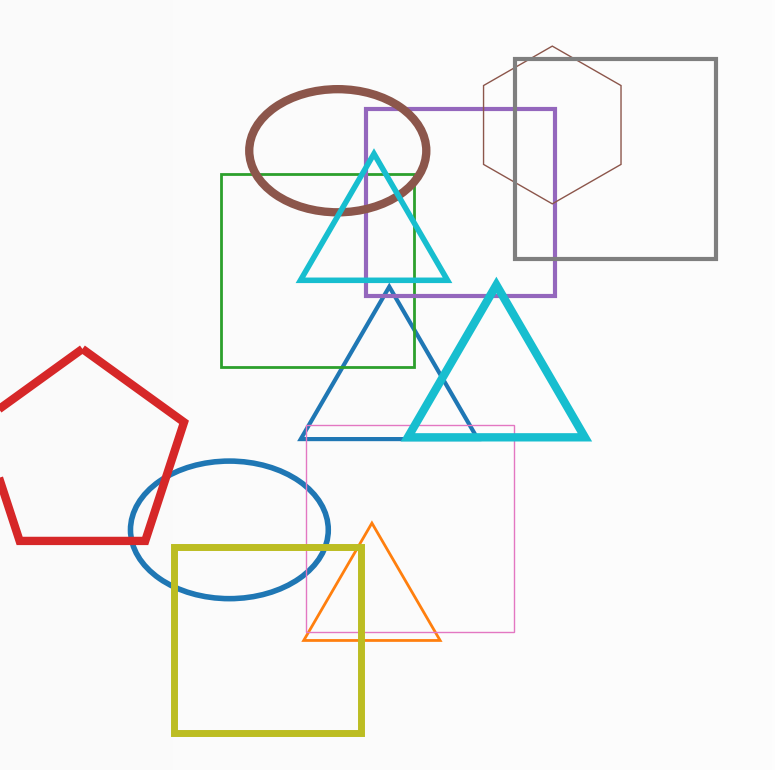[{"shape": "oval", "thickness": 2, "radius": 0.64, "center": [0.296, 0.312]}, {"shape": "triangle", "thickness": 1.5, "radius": 0.66, "center": [0.502, 0.496]}, {"shape": "triangle", "thickness": 1, "radius": 0.51, "center": [0.48, 0.219]}, {"shape": "square", "thickness": 1, "radius": 0.63, "center": [0.41, 0.649]}, {"shape": "pentagon", "thickness": 3, "radius": 0.69, "center": [0.106, 0.409]}, {"shape": "square", "thickness": 1.5, "radius": 0.61, "center": [0.594, 0.737]}, {"shape": "oval", "thickness": 3, "radius": 0.57, "center": [0.436, 0.804]}, {"shape": "hexagon", "thickness": 0.5, "radius": 0.51, "center": [0.713, 0.838]}, {"shape": "square", "thickness": 0.5, "radius": 0.67, "center": [0.529, 0.313]}, {"shape": "square", "thickness": 1.5, "radius": 0.65, "center": [0.794, 0.793]}, {"shape": "square", "thickness": 2.5, "radius": 0.6, "center": [0.345, 0.169]}, {"shape": "triangle", "thickness": 3, "radius": 0.66, "center": [0.64, 0.498]}, {"shape": "triangle", "thickness": 2, "radius": 0.55, "center": [0.483, 0.691]}]